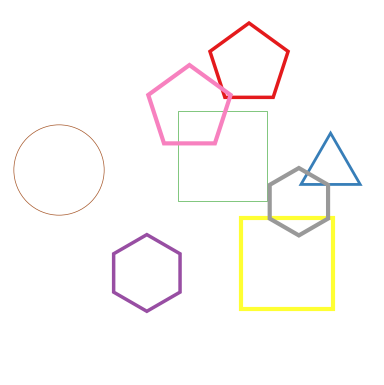[{"shape": "pentagon", "thickness": 2.5, "radius": 0.53, "center": [0.647, 0.833]}, {"shape": "triangle", "thickness": 2, "radius": 0.44, "center": [0.859, 0.565]}, {"shape": "square", "thickness": 0.5, "radius": 0.58, "center": [0.578, 0.595]}, {"shape": "hexagon", "thickness": 2.5, "radius": 0.5, "center": [0.381, 0.291]}, {"shape": "square", "thickness": 3, "radius": 0.6, "center": [0.746, 0.316]}, {"shape": "circle", "thickness": 0.5, "radius": 0.59, "center": [0.153, 0.558]}, {"shape": "pentagon", "thickness": 3, "radius": 0.56, "center": [0.492, 0.719]}, {"shape": "hexagon", "thickness": 3, "radius": 0.44, "center": [0.776, 0.476]}]